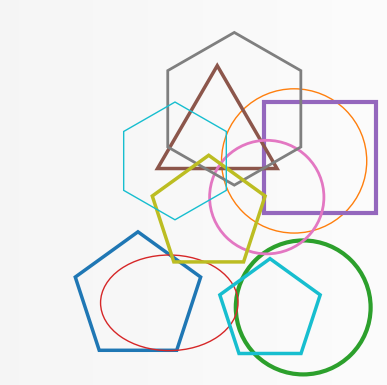[{"shape": "pentagon", "thickness": 2.5, "radius": 0.85, "center": [0.356, 0.228]}, {"shape": "circle", "thickness": 1, "radius": 0.94, "center": [0.759, 0.582]}, {"shape": "circle", "thickness": 3, "radius": 0.87, "center": [0.782, 0.201]}, {"shape": "oval", "thickness": 1, "radius": 0.89, "center": [0.437, 0.213]}, {"shape": "square", "thickness": 3, "radius": 0.72, "center": [0.826, 0.59]}, {"shape": "triangle", "thickness": 2.5, "radius": 0.89, "center": [0.561, 0.651]}, {"shape": "circle", "thickness": 2, "radius": 0.74, "center": [0.688, 0.488]}, {"shape": "hexagon", "thickness": 2, "radius": 0.99, "center": [0.605, 0.717]}, {"shape": "pentagon", "thickness": 2.5, "radius": 0.77, "center": [0.539, 0.444]}, {"shape": "hexagon", "thickness": 1, "radius": 0.76, "center": [0.452, 0.582]}, {"shape": "pentagon", "thickness": 2.5, "radius": 0.68, "center": [0.697, 0.192]}]